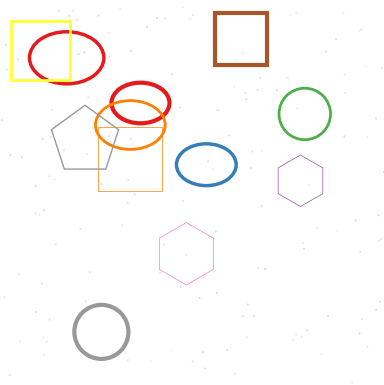[{"shape": "oval", "thickness": 3, "radius": 0.38, "center": [0.365, 0.732]}, {"shape": "oval", "thickness": 2.5, "radius": 0.48, "center": [0.173, 0.85]}, {"shape": "oval", "thickness": 2.5, "radius": 0.39, "center": [0.536, 0.572]}, {"shape": "circle", "thickness": 2, "radius": 0.33, "center": [0.792, 0.704]}, {"shape": "hexagon", "thickness": 0.5, "radius": 0.33, "center": [0.78, 0.53]}, {"shape": "square", "thickness": 0.5, "radius": 0.42, "center": [0.338, 0.588]}, {"shape": "oval", "thickness": 2, "radius": 0.45, "center": [0.338, 0.675]}, {"shape": "square", "thickness": 2, "radius": 0.38, "center": [0.105, 0.869]}, {"shape": "square", "thickness": 3, "radius": 0.33, "center": [0.626, 0.899]}, {"shape": "hexagon", "thickness": 0.5, "radius": 0.4, "center": [0.484, 0.341]}, {"shape": "pentagon", "thickness": 1, "radius": 0.46, "center": [0.221, 0.635]}, {"shape": "circle", "thickness": 3, "radius": 0.35, "center": [0.263, 0.138]}]